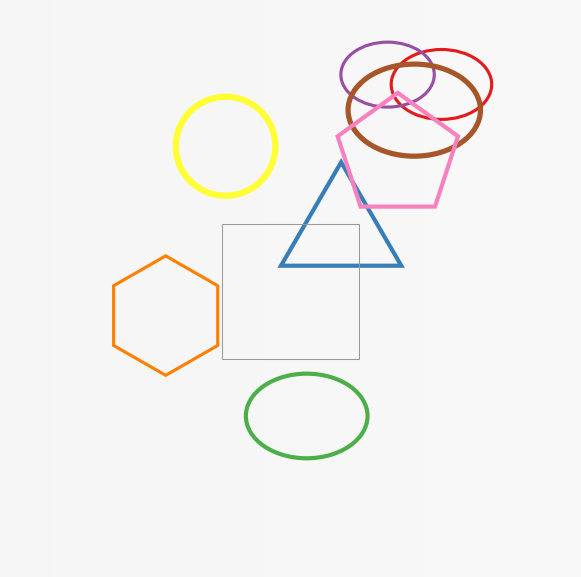[{"shape": "oval", "thickness": 1.5, "radius": 0.43, "center": [0.759, 0.853]}, {"shape": "triangle", "thickness": 2, "radius": 0.6, "center": [0.587, 0.599]}, {"shape": "oval", "thickness": 2, "radius": 0.52, "center": [0.528, 0.279]}, {"shape": "oval", "thickness": 1.5, "radius": 0.4, "center": [0.667, 0.87]}, {"shape": "hexagon", "thickness": 1.5, "radius": 0.52, "center": [0.285, 0.453]}, {"shape": "circle", "thickness": 3, "radius": 0.43, "center": [0.388, 0.746]}, {"shape": "oval", "thickness": 2.5, "radius": 0.57, "center": [0.713, 0.808]}, {"shape": "pentagon", "thickness": 2, "radius": 0.54, "center": [0.684, 0.729]}, {"shape": "square", "thickness": 0.5, "radius": 0.59, "center": [0.5, 0.494]}]